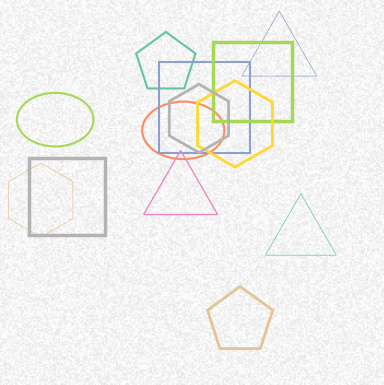[{"shape": "triangle", "thickness": 0.5, "radius": 0.53, "center": [0.781, 0.39]}, {"shape": "pentagon", "thickness": 1.5, "radius": 0.41, "center": [0.431, 0.836]}, {"shape": "oval", "thickness": 1.5, "radius": 0.53, "center": [0.476, 0.661]}, {"shape": "triangle", "thickness": 0.5, "radius": 0.56, "center": [0.725, 0.859]}, {"shape": "square", "thickness": 1.5, "radius": 0.59, "center": [0.532, 0.72]}, {"shape": "triangle", "thickness": 1, "radius": 0.55, "center": [0.469, 0.498]}, {"shape": "square", "thickness": 2.5, "radius": 0.51, "center": [0.655, 0.788]}, {"shape": "oval", "thickness": 1.5, "radius": 0.5, "center": [0.143, 0.689]}, {"shape": "hexagon", "thickness": 2, "radius": 0.56, "center": [0.61, 0.678]}, {"shape": "pentagon", "thickness": 2, "radius": 0.45, "center": [0.624, 0.167]}, {"shape": "hexagon", "thickness": 0.5, "radius": 0.48, "center": [0.106, 0.48]}, {"shape": "hexagon", "thickness": 2, "radius": 0.44, "center": [0.517, 0.692]}, {"shape": "square", "thickness": 2.5, "radius": 0.5, "center": [0.174, 0.49]}]